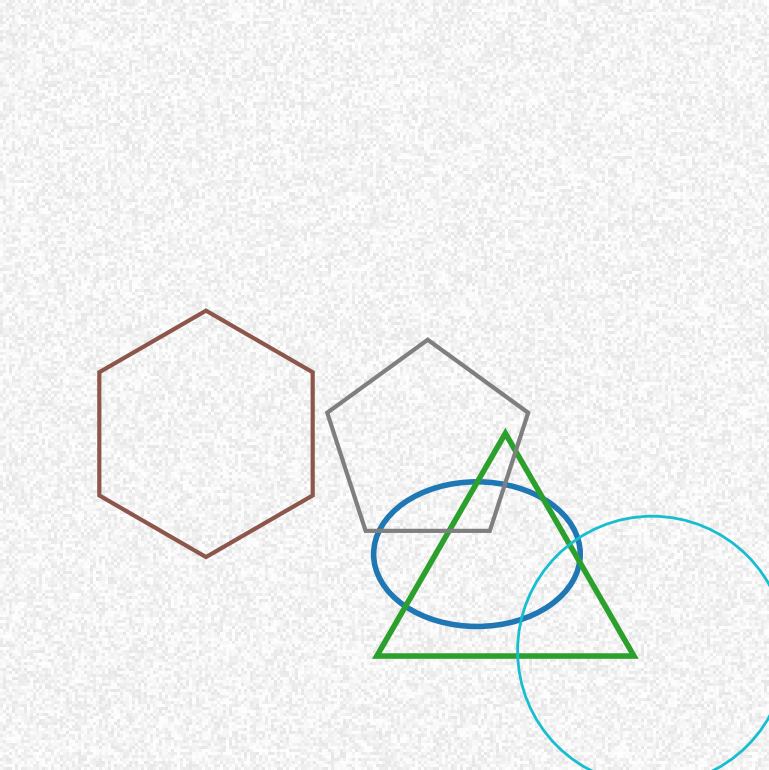[{"shape": "oval", "thickness": 2, "radius": 0.67, "center": [0.619, 0.28]}, {"shape": "triangle", "thickness": 2, "radius": 0.96, "center": [0.656, 0.244]}, {"shape": "hexagon", "thickness": 1.5, "radius": 0.8, "center": [0.268, 0.437]}, {"shape": "pentagon", "thickness": 1.5, "radius": 0.69, "center": [0.555, 0.422]}, {"shape": "circle", "thickness": 1, "radius": 0.87, "center": [0.847, 0.155]}]